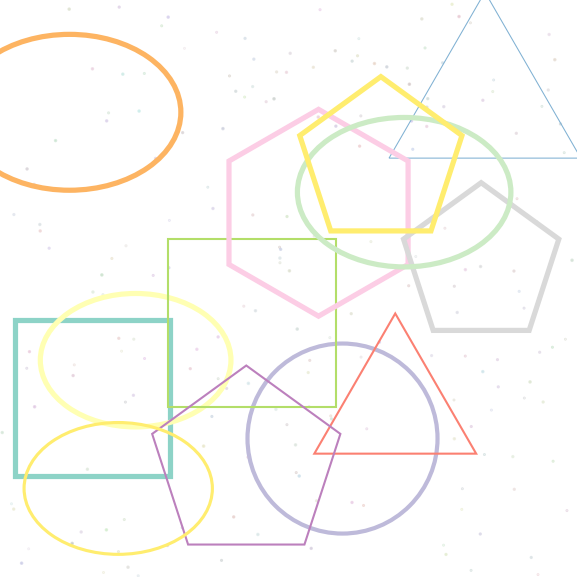[{"shape": "square", "thickness": 2.5, "radius": 0.67, "center": [0.16, 0.31]}, {"shape": "oval", "thickness": 2.5, "radius": 0.83, "center": [0.235, 0.375]}, {"shape": "circle", "thickness": 2, "radius": 0.82, "center": [0.593, 0.24]}, {"shape": "triangle", "thickness": 1, "radius": 0.81, "center": [0.684, 0.294]}, {"shape": "triangle", "thickness": 0.5, "radius": 0.96, "center": [0.84, 0.821]}, {"shape": "oval", "thickness": 2.5, "radius": 0.96, "center": [0.12, 0.805]}, {"shape": "square", "thickness": 1, "radius": 0.73, "center": [0.437, 0.44]}, {"shape": "hexagon", "thickness": 2.5, "radius": 0.9, "center": [0.552, 0.631]}, {"shape": "pentagon", "thickness": 2.5, "radius": 0.71, "center": [0.833, 0.541]}, {"shape": "pentagon", "thickness": 1, "radius": 0.86, "center": [0.426, 0.195]}, {"shape": "oval", "thickness": 2.5, "radius": 0.92, "center": [0.7, 0.666]}, {"shape": "pentagon", "thickness": 2.5, "radius": 0.74, "center": [0.66, 0.719]}, {"shape": "oval", "thickness": 1.5, "radius": 0.82, "center": [0.205, 0.153]}]